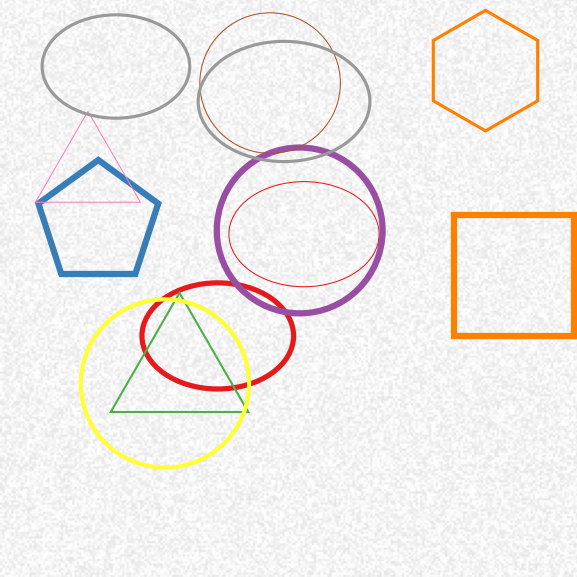[{"shape": "oval", "thickness": 0.5, "radius": 0.65, "center": [0.526, 0.594]}, {"shape": "oval", "thickness": 2.5, "radius": 0.66, "center": [0.377, 0.417]}, {"shape": "pentagon", "thickness": 3, "radius": 0.55, "center": [0.17, 0.613]}, {"shape": "triangle", "thickness": 1, "radius": 0.69, "center": [0.311, 0.354]}, {"shape": "circle", "thickness": 3, "radius": 0.72, "center": [0.519, 0.6]}, {"shape": "square", "thickness": 3, "radius": 0.52, "center": [0.89, 0.523]}, {"shape": "hexagon", "thickness": 1.5, "radius": 0.52, "center": [0.841, 0.877]}, {"shape": "circle", "thickness": 2, "radius": 0.73, "center": [0.286, 0.335]}, {"shape": "circle", "thickness": 0.5, "radius": 0.61, "center": [0.468, 0.855]}, {"shape": "triangle", "thickness": 0.5, "radius": 0.53, "center": [0.152, 0.701]}, {"shape": "oval", "thickness": 1.5, "radius": 0.74, "center": [0.492, 0.823]}, {"shape": "oval", "thickness": 1.5, "radius": 0.64, "center": [0.201, 0.884]}]